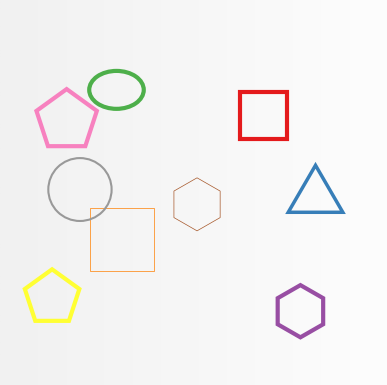[{"shape": "square", "thickness": 3, "radius": 0.3, "center": [0.68, 0.7]}, {"shape": "triangle", "thickness": 2.5, "radius": 0.41, "center": [0.814, 0.489]}, {"shape": "oval", "thickness": 3, "radius": 0.35, "center": [0.301, 0.767]}, {"shape": "hexagon", "thickness": 3, "radius": 0.34, "center": [0.775, 0.192]}, {"shape": "square", "thickness": 0.5, "radius": 0.41, "center": [0.315, 0.379]}, {"shape": "pentagon", "thickness": 3, "radius": 0.37, "center": [0.134, 0.226]}, {"shape": "hexagon", "thickness": 0.5, "radius": 0.34, "center": [0.508, 0.469]}, {"shape": "pentagon", "thickness": 3, "radius": 0.41, "center": [0.172, 0.687]}, {"shape": "circle", "thickness": 1.5, "radius": 0.41, "center": [0.206, 0.508]}]